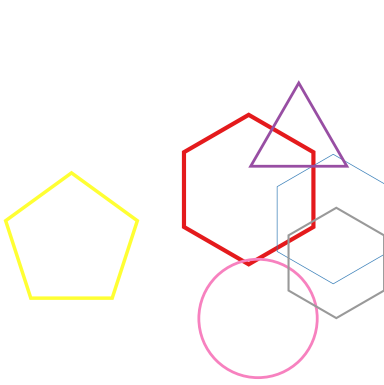[{"shape": "hexagon", "thickness": 3, "radius": 0.97, "center": [0.646, 0.508]}, {"shape": "hexagon", "thickness": 0.5, "radius": 0.84, "center": [0.866, 0.431]}, {"shape": "triangle", "thickness": 2, "radius": 0.72, "center": [0.776, 0.64]}, {"shape": "pentagon", "thickness": 2.5, "radius": 0.9, "center": [0.186, 0.371]}, {"shape": "circle", "thickness": 2, "radius": 0.77, "center": [0.67, 0.173]}, {"shape": "hexagon", "thickness": 1.5, "radius": 0.72, "center": [0.874, 0.317]}]